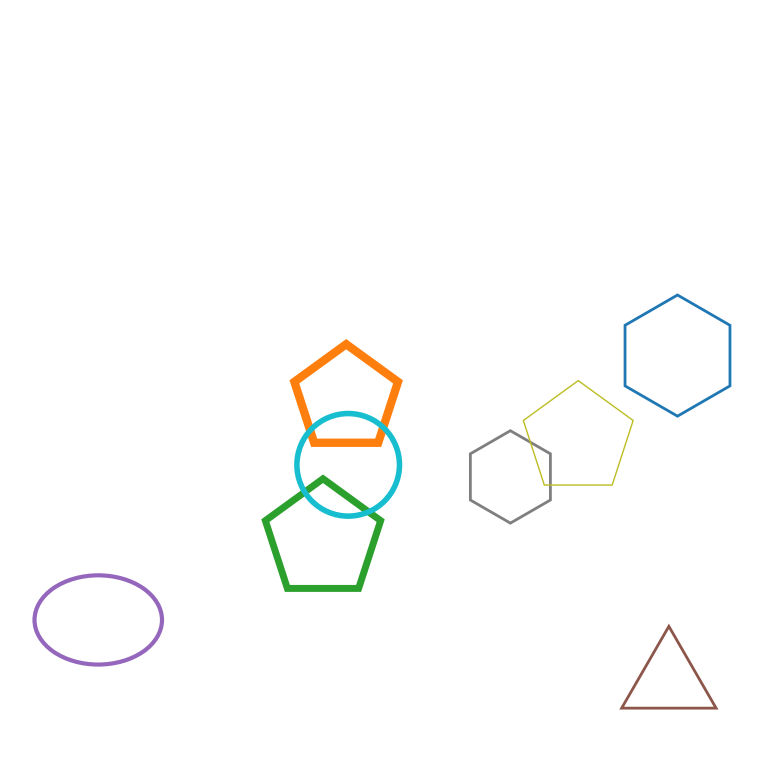[{"shape": "hexagon", "thickness": 1, "radius": 0.39, "center": [0.88, 0.538]}, {"shape": "pentagon", "thickness": 3, "radius": 0.35, "center": [0.45, 0.482]}, {"shape": "pentagon", "thickness": 2.5, "radius": 0.39, "center": [0.419, 0.3]}, {"shape": "oval", "thickness": 1.5, "radius": 0.41, "center": [0.128, 0.195]}, {"shape": "triangle", "thickness": 1, "radius": 0.35, "center": [0.869, 0.116]}, {"shape": "hexagon", "thickness": 1, "radius": 0.3, "center": [0.663, 0.381]}, {"shape": "pentagon", "thickness": 0.5, "radius": 0.37, "center": [0.751, 0.431]}, {"shape": "circle", "thickness": 2, "radius": 0.33, "center": [0.452, 0.396]}]